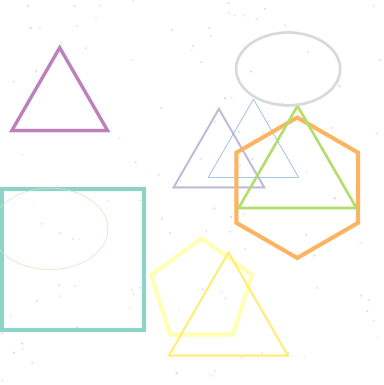[{"shape": "square", "thickness": 3, "radius": 0.92, "center": [0.19, 0.326]}, {"shape": "pentagon", "thickness": 3, "radius": 0.69, "center": [0.524, 0.243]}, {"shape": "triangle", "thickness": 1.5, "radius": 0.68, "center": [0.569, 0.581]}, {"shape": "triangle", "thickness": 0.5, "radius": 0.68, "center": [0.658, 0.607]}, {"shape": "hexagon", "thickness": 3, "radius": 0.91, "center": [0.772, 0.512]}, {"shape": "triangle", "thickness": 2, "radius": 0.88, "center": [0.773, 0.548]}, {"shape": "oval", "thickness": 2, "radius": 0.68, "center": [0.748, 0.821]}, {"shape": "triangle", "thickness": 2.5, "radius": 0.72, "center": [0.155, 0.733]}, {"shape": "oval", "thickness": 0.5, "radius": 0.75, "center": [0.129, 0.406]}, {"shape": "triangle", "thickness": 1.5, "radius": 0.89, "center": [0.593, 0.166]}]